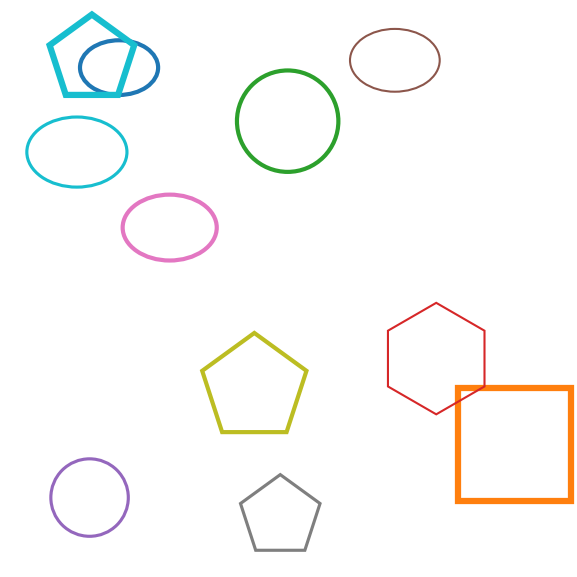[{"shape": "oval", "thickness": 2, "radius": 0.34, "center": [0.206, 0.882]}, {"shape": "square", "thickness": 3, "radius": 0.49, "center": [0.891, 0.23]}, {"shape": "circle", "thickness": 2, "radius": 0.44, "center": [0.498, 0.789]}, {"shape": "hexagon", "thickness": 1, "radius": 0.48, "center": [0.755, 0.378]}, {"shape": "circle", "thickness": 1.5, "radius": 0.34, "center": [0.155, 0.138]}, {"shape": "oval", "thickness": 1, "radius": 0.39, "center": [0.684, 0.895]}, {"shape": "oval", "thickness": 2, "radius": 0.41, "center": [0.294, 0.605]}, {"shape": "pentagon", "thickness": 1.5, "radius": 0.36, "center": [0.485, 0.105]}, {"shape": "pentagon", "thickness": 2, "radius": 0.47, "center": [0.44, 0.328]}, {"shape": "pentagon", "thickness": 3, "radius": 0.38, "center": [0.159, 0.897]}, {"shape": "oval", "thickness": 1.5, "radius": 0.43, "center": [0.133, 0.736]}]